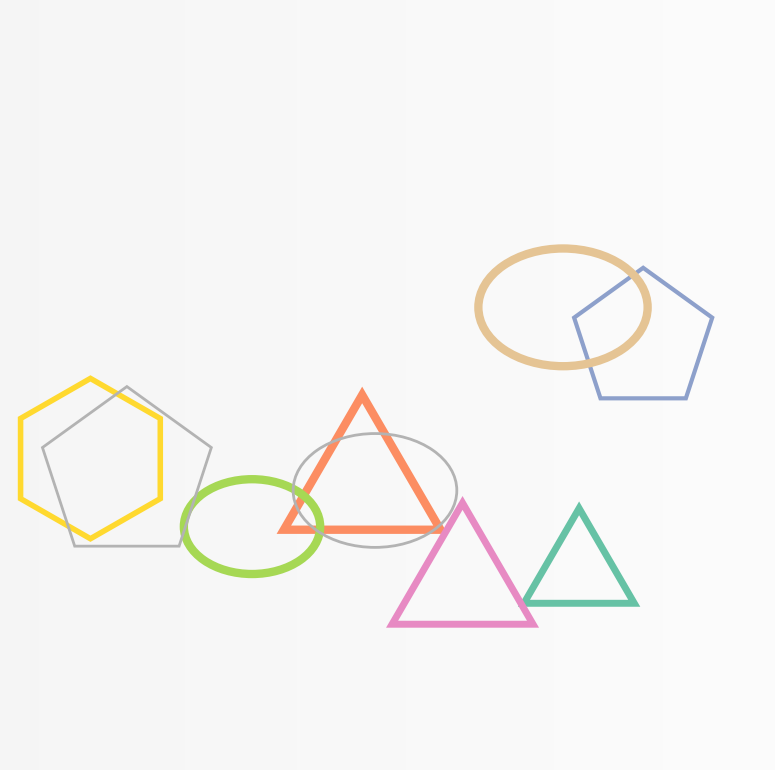[{"shape": "triangle", "thickness": 2.5, "radius": 0.41, "center": [0.747, 0.258]}, {"shape": "triangle", "thickness": 3, "radius": 0.58, "center": [0.467, 0.37]}, {"shape": "pentagon", "thickness": 1.5, "radius": 0.47, "center": [0.83, 0.558]}, {"shape": "triangle", "thickness": 2.5, "radius": 0.53, "center": [0.597, 0.242]}, {"shape": "oval", "thickness": 3, "radius": 0.44, "center": [0.325, 0.316]}, {"shape": "hexagon", "thickness": 2, "radius": 0.52, "center": [0.117, 0.404]}, {"shape": "oval", "thickness": 3, "radius": 0.55, "center": [0.726, 0.601]}, {"shape": "oval", "thickness": 1, "radius": 0.53, "center": [0.484, 0.363]}, {"shape": "pentagon", "thickness": 1, "radius": 0.57, "center": [0.164, 0.383]}]